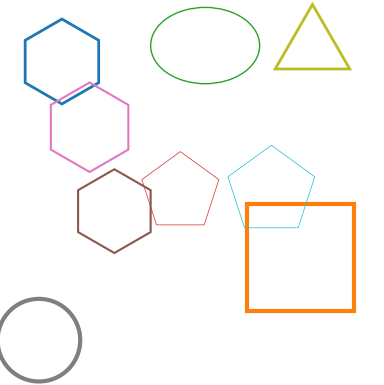[{"shape": "hexagon", "thickness": 2, "radius": 0.55, "center": [0.161, 0.84]}, {"shape": "square", "thickness": 3, "radius": 0.69, "center": [0.78, 0.331]}, {"shape": "oval", "thickness": 1, "radius": 0.71, "center": [0.533, 0.882]}, {"shape": "pentagon", "thickness": 0.5, "radius": 0.53, "center": [0.468, 0.501]}, {"shape": "hexagon", "thickness": 1.5, "radius": 0.54, "center": [0.297, 0.452]}, {"shape": "hexagon", "thickness": 1.5, "radius": 0.58, "center": [0.233, 0.67]}, {"shape": "circle", "thickness": 3, "radius": 0.54, "center": [0.101, 0.116]}, {"shape": "triangle", "thickness": 2, "radius": 0.56, "center": [0.812, 0.877]}, {"shape": "pentagon", "thickness": 0.5, "radius": 0.59, "center": [0.705, 0.504]}]